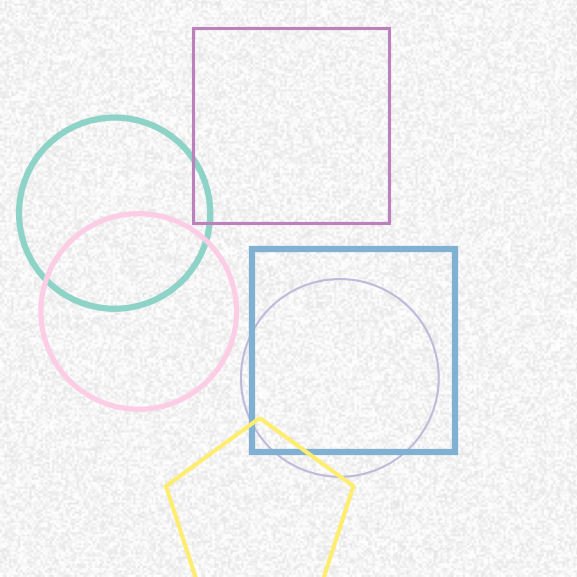[{"shape": "circle", "thickness": 3, "radius": 0.83, "center": [0.198, 0.63]}, {"shape": "circle", "thickness": 1, "radius": 0.86, "center": [0.588, 0.345]}, {"shape": "square", "thickness": 3, "radius": 0.88, "center": [0.612, 0.392]}, {"shape": "circle", "thickness": 2.5, "radius": 0.85, "center": [0.24, 0.46]}, {"shape": "square", "thickness": 1.5, "radius": 0.85, "center": [0.504, 0.781]}, {"shape": "pentagon", "thickness": 2, "radius": 0.85, "center": [0.45, 0.105]}]